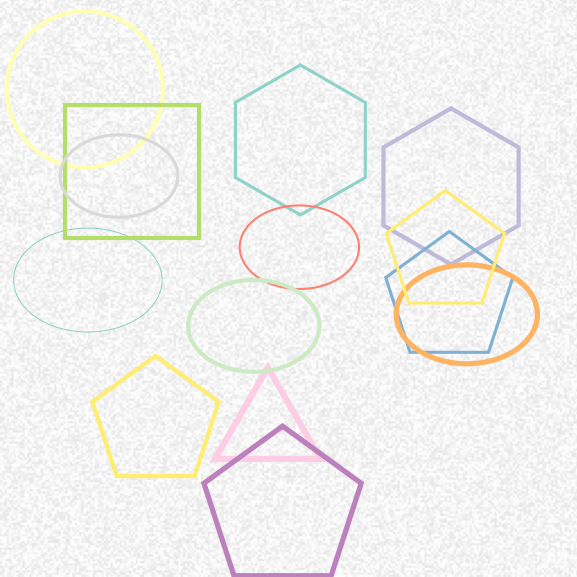[{"shape": "hexagon", "thickness": 1.5, "radius": 0.65, "center": [0.52, 0.757]}, {"shape": "oval", "thickness": 0.5, "radius": 0.64, "center": [0.152, 0.514]}, {"shape": "circle", "thickness": 2, "radius": 0.68, "center": [0.147, 0.844]}, {"shape": "hexagon", "thickness": 2, "radius": 0.68, "center": [0.781, 0.676]}, {"shape": "oval", "thickness": 1, "radius": 0.52, "center": [0.518, 0.571]}, {"shape": "pentagon", "thickness": 1.5, "radius": 0.58, "center": [0.778, 0.483]}, {"shape": "oval", "thickness": 2.5, "radius": 0.61, "center": [0.808, 0.455]}, {"shape": "square", "thickness": 2, "radius": 0.58, "center": [0.229, 0.702]}, {"shape": "triangle", "thickness": 3, "radius": 0.53, "center": [0.464, 0.257]}, {"shape": "oval", "thickness": 1.5, "radius": 0.51, "center": [0.206, 0.694]}, {"shape": "pentagon", "thickness": 2.5, "radius": 0.72, "center": [0.489, 0.118]}, {"shape": "oval", "thickness": 2, "radius": 0.57, "center": [0.44, 0.435]}, {"shape": "pentagon", "thickness": 2, "radius": 0.57, "center": [0.269, 0.268]}, {"shape": "pentagon", "thickness": 1.5, "radius": 0.54, "center": [0.771, 0.562]}]